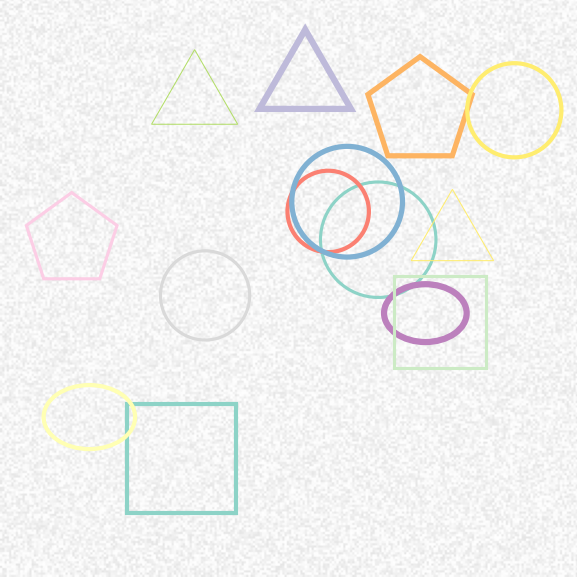[{"shape": "circle", "thickness": 1.5, "radius": 0.5, "center": [0.655, 0.584]}, {"shape": "square", "thickness": 2, "radius": 0.47, "center": [0.314, 0.205]}, {"shape": "oval", "thickness": 2, "radius": 0.4, "center": [0.155, 0.277]}, {"shape": "triangle", "thickness": 3, "radius": 0.46, "center": [0.528, 0.856]}, {"shape": "circle", "thickness": 2, "radius": 0.35, "center": [0.568, 0.633]}, {"shape": "circle", "thickness": 2.5, "radius": 0.48, "center": [0.601, 0.65]}, {"shape": "pentagon", "thickness": 2.5, "radius": 0.47, "center": [0.727, 0.806]}, {"shape": "triangle", "thickness": 0.5, "radius": 0.43, "center": [0.337, 0.827]}, {"shape": "pentagon", "thickness": 1.5, "radius": 0.41, "center": [0.124, 0.583]}, {"shape": "circle", "thickness": 1.5, "radius": 0.39, "center": [0.355, 0.488]}, {"shape": "oval", "thickness": 3, "radius": 0.36, "center": [0.737, 0.457]}, {"shape": "square", "thickness": 1.5, "radius": 0.4, "center": [0.762, 0.441]}, {"shape": "circle", "thickness": 2, "radius": 0.41, "center": [0.891, 0.808]}, {"shape": "triangle", "thickness": 0.5, "radius": 0.41, "center": [0.783, 0.589]}]